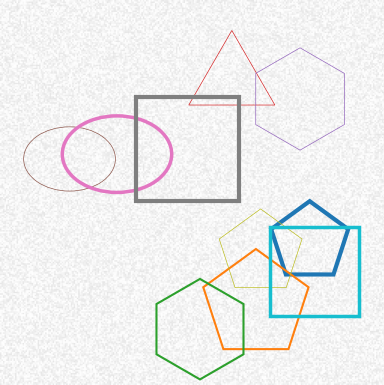[{"shape": "pentagon", "thickness": 3, "radius": 0.53, "center": [0.804, 0.372]}, {"shape": "pentagon", "thickness": 1.5, "radius": 0.72, "center": [0.665, 0.209]}, {"shape": "hexagon", "thickness": 1.5, "radius": 0.65, "center": [0.519, 0.145]}, {"shape": "triangle", "thickness": 0.5, "radius": 0.65, "center": [0.602, 0.792]}, {"shape": "hexagon", "thickness": 0.5, "radius": 0.66, "center": [0.779, 0.743]}, {"shape": "oval", "thickness": 0.5, "radius": 0.6, "center": [0.181, 0.587]}, {"shape": "oval", "thickness": 2.5, "radius": 0.71, "center": [0.304, 0.6]}, {"shape": "square", "thickness": 3, "radius": 0.67, "center": [0.487, 0.613]}, {"shape": "pentagon", "thickness": 0.5, "radius": 0.57, "center": [0.677, 0.344]}, {"shape": "square", "thickness": 2.5, "radius": 0.58, "center": [0.818, 0.294]}]